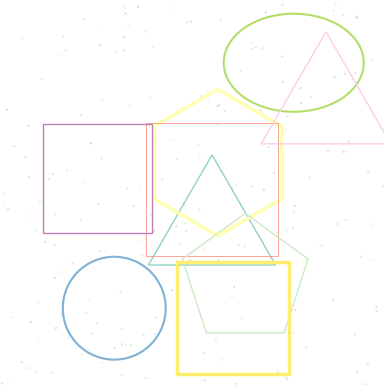[{"shape": "triangle", "thickness": 1, "radius": 0.95, "center": [0.551, 0.407]}, {"shape": "hexagon", "thickness": 2.5, "radius": 0.95, "center": [0.566, 0.578]}, {"shape": "square", "thickness": 0.5, "radius": 0.86, "center": [0.551, 0.508]}, {"shape": "circle", "thickness": 1.5, "radius": 0.67, "center": [0.297, 0.199]}, {"shape": "oval", "thickness": 1.5, "radius": 0.91, "center": [0.763, 0.837]}, {"shape": "triangle", "thickness": 1, "radius": 0.97, "center": [0.847, 0.723]}, {"shape": "square", "thickness": 1, "radius": 0.71, "center": [0.252, 0.536]}, {"shape": "pentagon", "thickness": 1, "radius": 0.86, "center": [0.637, 0.274]}, {"shape": "square", "thickness": 2.5, "radius": 0.72, "center": [0.605, 0.174]}]